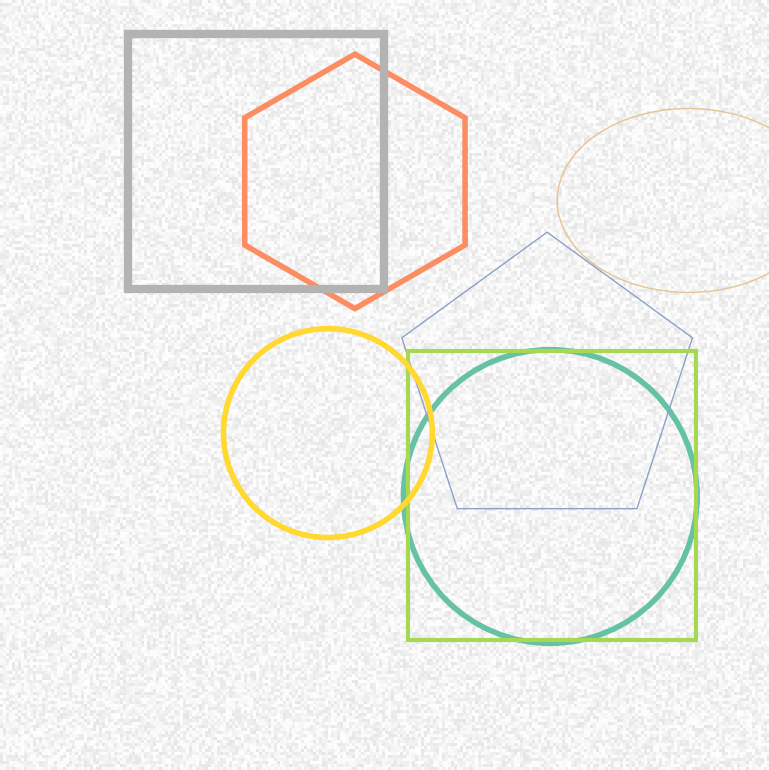[{"shape": "circle", "thickness": 2, "radius": 0.95, "center": [0.715, 0.355]}, {"shape": "hexagon", "thickness": 2, "radius": 0.83, "center": [0.461, 0.764]}, {"shape": "pentagon", "thickness": 0.5, "radius": 0.99, "center": [0.711, 0.5]}, {"shape": "square", "thickness": 1.5, "radius": 0.94, "center": [0.717, 0.356]}, {"shape": "circle", "thickness": 2, "radius": 0.68, "center": [0.426, 0.438]}, {"shape": "oval", "thickness": 0.5, "radius": 0.85, "center": [0.894, 0.74]}, {"shape": "square", "thickness": 3, "radius": 0.83, "center": [0.332, 0.79]}]